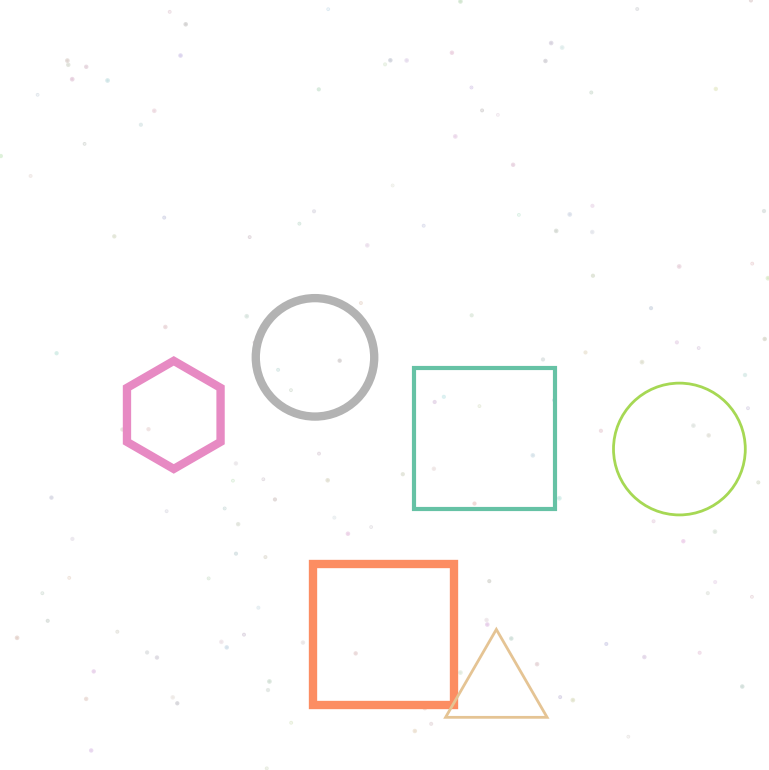[{"shape": "square", "thickness": 1.5, "radius": 0.46, "center": [0.629, 0.431]}, {"shape": "square", "thickness": 3, "radius": 0.46, "center": [0.498, 0.175]}, {"shape": "hexagon", "thickness": 3, "radius": 0.35, "center": [0.226, 0.461]}, {"shape": "circle", "thickness": 1, "radius": 0.43, "center": [0.882, 0.417]}, {"shape": "triangle", "thickness": 1, "radius": 0.38, "center": [0.645, 0.106]}, {"shape": "circle", "thickness": 3, "radius": 0.38, "center": [0.409, 0.536]}]